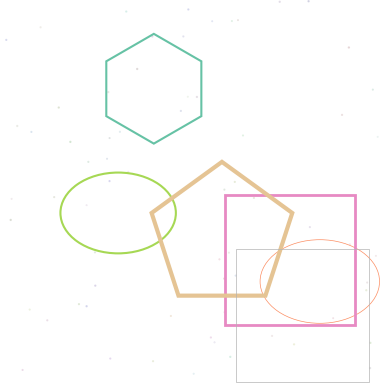[{"shape": "hexagon", "thickness": 1.5, "radius": 0.71, "center": [0.4, 0.77]}, {"shape": "oval", "thickness": 0.5, "radius": 0.78, "center": [0.831, 0.269]}, {"shape": "square", "thickness": 2, "radius": 0.85, "center": [0.754, 0.324]}, {"shape": "oval", "thickness": 1.5, "radius": 0.75, "center": [0.307, 0.447]}, {"shape": "pentagon", "thickness": 3, "radius": 0.96, "center": [0.576, 0.387]}, {"shape": "square", "thickness": 0.5, "radius": 0.86, "center": [0.785, 0.18]}]